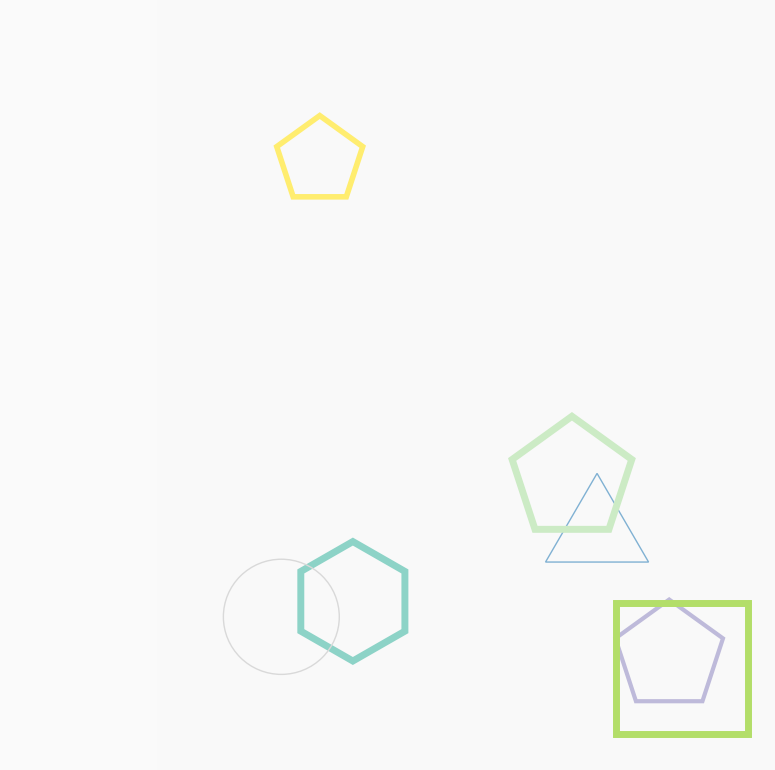[{"shape": "hexagon", "thickness": 2.5, "radius": 0.39, "center": [0.455, 0.219]}, {"shape": "pentagon", "thickness": 1.5, "radius": 0.36, "center": [0.863, 0.148]}, {"shape": "triangle", "thickness": 0.5, "radius": 0.38, "center": [0.77, 0.308]}, {"shape": "square", "thickness": 2.5, "radius": 0.43, "center": [0.88, 0.131]}, {"shape": "circle", "thickness": 0.5, "radius": 0.37, "center": [0.363, 0.199]}, {"shape": "pentagon", "thickness": 2.5, "radius": 0.41, "center": [0.738, 0.378]}, {"shape": "pentagon", "thickness": 2, "radius": 0.29, "center": [0.413, 0.792]}]